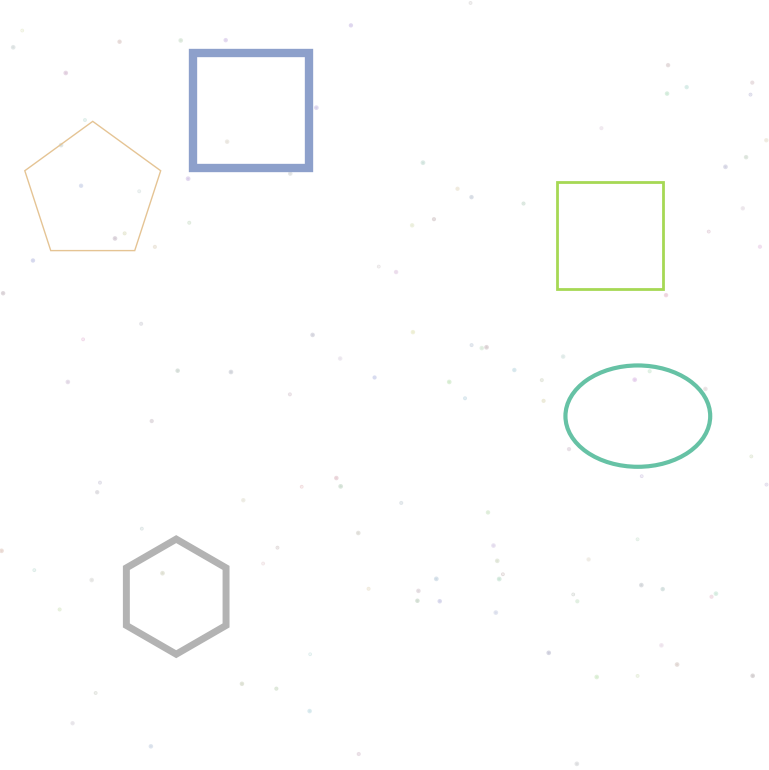[{"shape": "oval", "thickness": 1.5, "radius": 0.47, "center": [0.828, 0.46]}, {"shape": "square", "thickness": 3, "radius": 0.38, "center": [0.326, 0.856]}, {"shape": "square", "thickness": 1, "radius": 0.35, "center": [0.792, 0.694]}, {"shape": "pentagon", "thickness": 0.5, "radius": 0.46, "center": [0.12, 0.75]}, {"shape": "hexagon", "thickness": 2.5, "radius": 0.37, "center": [0.229, 0.225]}]